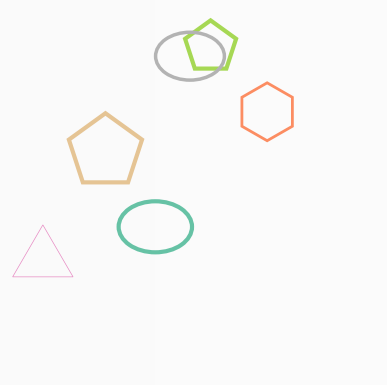[{"shape": "oval", "thickness": 3, "radius": 0.47, "center": [0.401, 0.411]}, {"shape": "hexagon", "thickness": 2, "radius": 0.38, "center": [0.689, 0.71]}, {"shape": "triangle", "thickness": 0.5, "radius": 0.45, "center": [0.111, 0.326]}, {"shape": "pentagon", "thickness": 3, "radius": 0.35, "center": [0.543, 0.878]}, {"shape": "pentagon", "thickness": 3, "radius": 0.5, "center": [0.272, 0.607]}, {"shape": "oval", "thickness": 2.5, "radius": 0.44, "center": [0.49, 0.854]}]